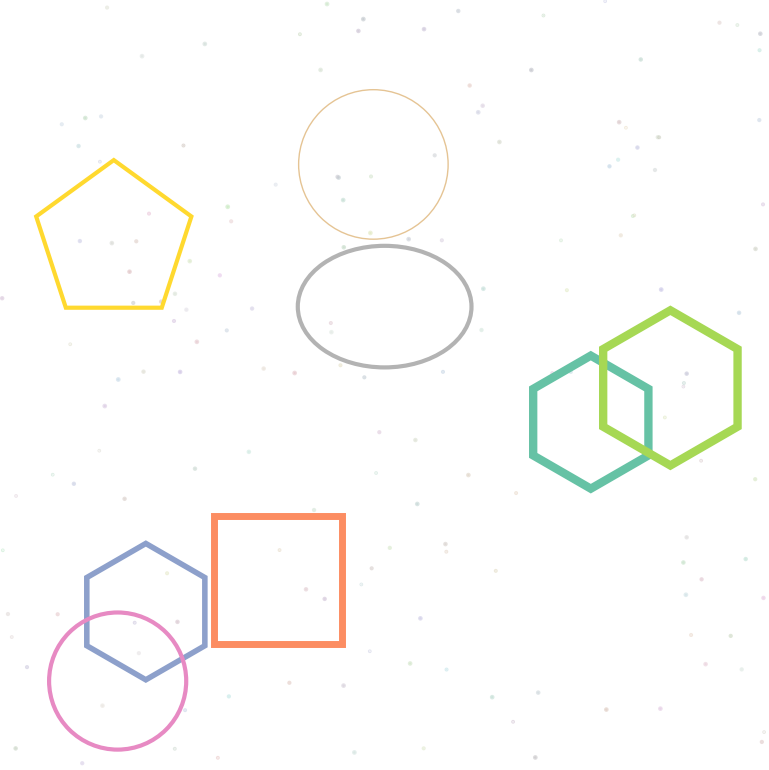[{"shape": "hexagon", "thickness": 3, "radius": 0.43, "center": [0.767, 0.452]}, {"shape": "square", "thickness": 2.5, "radius": 0.42, "center": [0.361, 0.246]}, {"shape": "hexagon", "thickness": 2, "radius": 0.44, "center": [0.189, 0.206]}, {"shape": "circle", "thickness": 1.5, "radius": 0.45, "center": [0.153, 0.116]}, {"shape": "hexagon", "thickness": 3, "radius": 0.5, "center": [0.871, 0.496]}, {"shape": "pentagon", "thickness": 1.5, "radius": 0.53, "center": [0.148, 0.686]}, {"shape": "circle", "thickness": 0.5, "radius": 0.49, "center": [0.485, 0.786]}, {"shape": "oval", "thickness": 1.5, "radius": 0.56, "center": [0.5, 0.602]}]